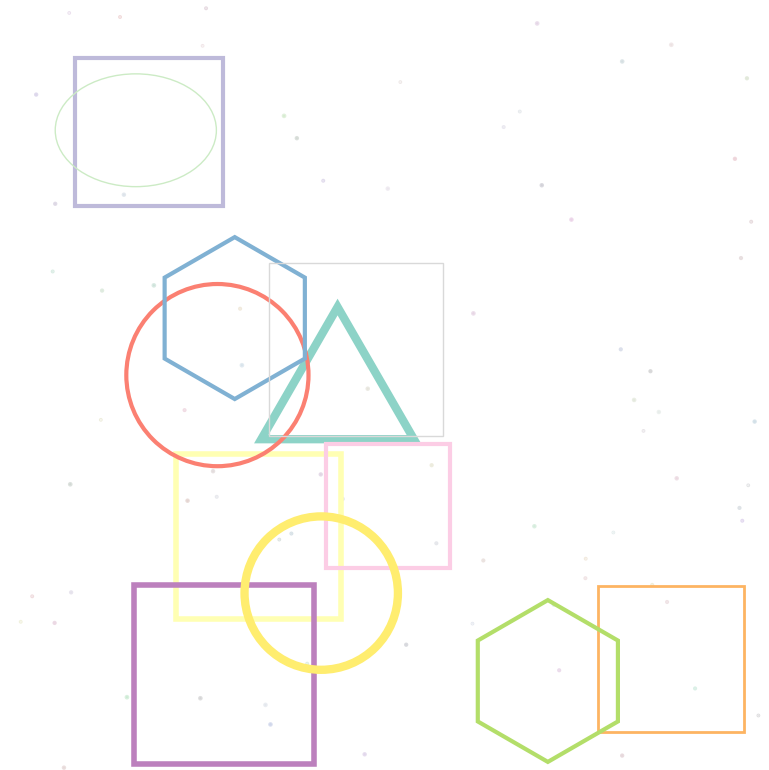[{"shape": "triangle", "thickness": 3, "radius": 0.57, "center": [0.438, 0.487]}, {"shape": "square", "thickness": 2, "radius": 0.54, "center": [0.336, 0.303]}, {"shape": "square", "thickness": 1.5, "radius": 0.48, "center": [0.193, 0.828]}, {"shape": "circle", "thickness": 1.5, "radius": 0.59, "center": [0.282, 0.513]}, {"shape": "hexagon", "thickness": 1.5, "radius": 0.53, "center": [0.305, 0.587]}, {"shape": "square", "thickness": 1, "radius": 0.47, "center": [0.872, 0.144]}, {"shape": "hexagon", "thickness": 1.5, "radius": 0.53, "center": [0.711, 0.116]}, {"shape": "square", "thickness": 1.5, "radius": 0.4, "center": [0.504, 0.343]}, {"shape": "square", "thickness": 0.5, "radius": 0.56, "center": [0.463, 0.546]}, {"shape": "square", "thickness": 2, "radius": 0.58, "center": [0.291, 0.124]}, {"shape": "oval", "thickness": 0.5, "radius": 0.52, "center": [0.176, 0.831]}, {"shape": "circle", "thickness": 3, "radius": 0.5, "center": [0.417, 0.23]}]